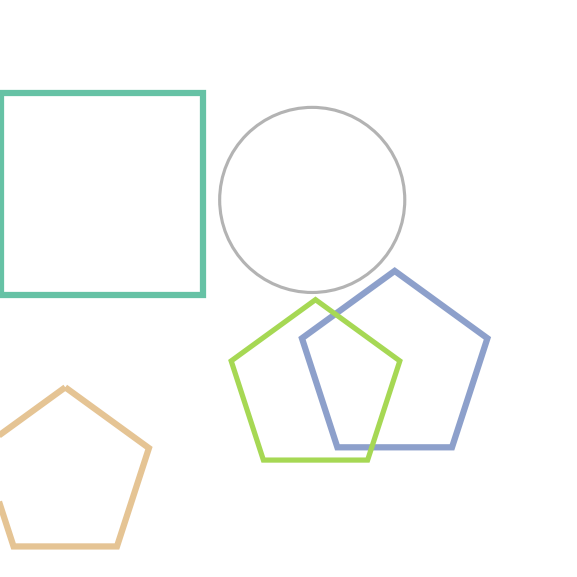[{"shape": "square", "thickness": 3, "radius": 0.87, "center": [0.177, 0.663]}, {"shape": "pentagon", "thickness": 3, "radius": 0.84, "center": [0.683, 0.361]}, {"shape": "pentagon", "thickness": 2.5, "radius": 0.77, "center": [0.546, 0.327]}, {"shape": "pentagon", "thickness": 3, "radius": 0.76, "center": [0.113, 0.176]}, {"shape": "circle", "thickness": 1.5, "radius": 0.8, "center": [0.541, 0.653]}]